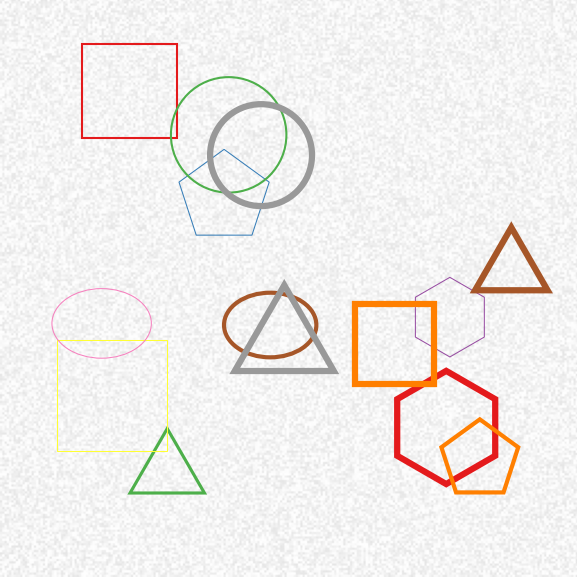[{"shape": "hexagon", "thickness": 3, "radius": 0.49, "center": [0.773, 0.259]}, {"shape": "square", "thickness": 1, "radius": 0.41, "center": [0.224, 0.841]}, {"shape": "pentagon", "thickness": 0.5, "radius": 0.41, "center": [0.388, 0.658]}, {"shape": "triangle", "thickness": 1.5, "radius": 0.37, "center": [0.29, 0.183]}, {"shape": "circle", "thickness": 1, "radius": 0.5, "center": [0.396, 0.766]}, {"shape": "hexagon", "thickness": 0.5, "radius": 0.34, "center": [0.779, 0.45]}, {"shape": "pentagon", "thickness": 2, "radius": 0.35, "center": [0.831, 0.203]}, {"shape": "square", "thickness": 3, "radius": 0.34, "center": [0.683, 0.404]}, {"shape": "square", "thickness": 0.5, "radius": 0.48, "center": [0.194, 0.314]}, {"shape": "oval", "thickness": 2, "radius": 0.4, "center": [0.468, 0.436]}, {"shape": "triangle", "thickness": 3, "radius": 0.36, "center": [0.885, 0.533]}, {"shape": "oval", "thickness": 0.5, "radius": 0.43, "center": [0.176, 0.439]}, {"shape": "circle", "thickness": 3, "radius": 0.44, "center": [0.452, 0.731]}, {"shape": "triangle", "thickness": 3, "radius": 0.5, "center": [0.492, 0.406]}]